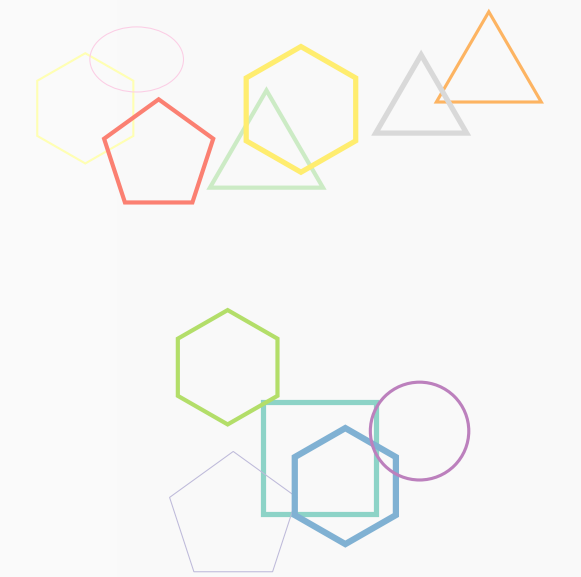[{"shape": "square", "thickness": 2.5, "radius": 0.48, "center": [0.55, 0.206]}, {"shape": "hexagon", "thickness": 1, "radius": 0.48, "center": [0.147, 0.812]}, {"shape": "pentagon", "thickness": 0.5, "radius": 0.58, "center": [0.401, 0.102]}, {"shape": "pentagon", "thickness": 2, "radius": 0.49, "center": [0.273, 0.728]}, {"shape": "hexagon", "thickness": 3, "radius": 0.5, "center": [0.594, 0.157]}, {"shape": "triangle", "thickness": 1.5, "radius": 0.52, "center": [0.841, 0.875]}, {"shape": "hexagon", "thickness": 2, "radius": 0.49, "center": [0.392, 0.363]}, {"shape": "oval", "thickness": 0.5, "radius": 0.4, "center": [0.235, 0.896]}, {"shape": "triangle", "thickness": 2.5, "radius": 0.45, "center": [0.725, 0.814]}, {"shape": "circle", "thickness": 1.5, "radius": 0.42, "center": [0.722, 0.253]}, {"shape": "triangle", "thickness": 2, "radius": 0.56, "center": [0.458, 0.73]}, {"shape": "hexagon", "thickness": 2.5, "radius": 0.54, "center": [0.518, 0.81]}]